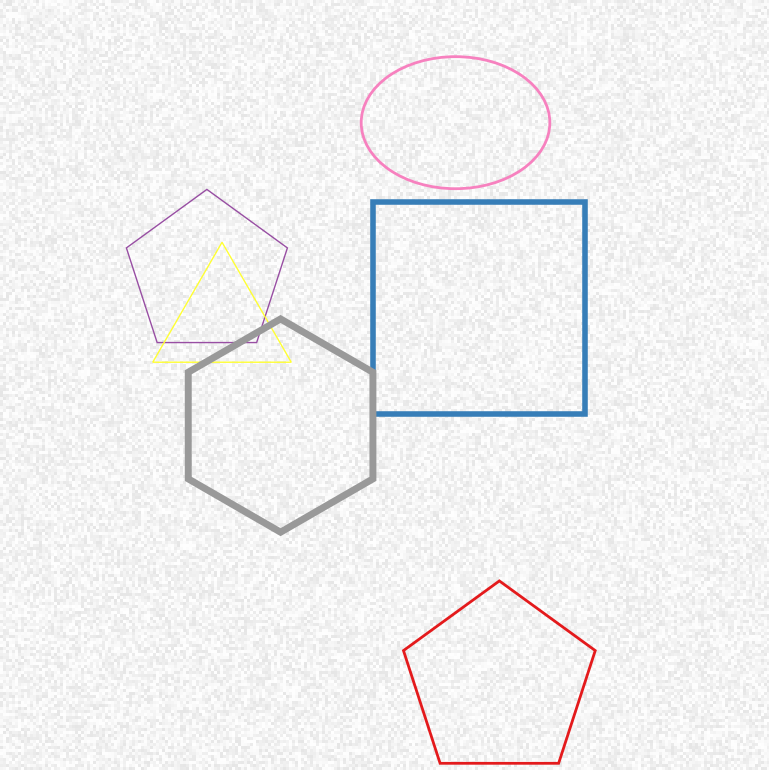[{"shape": "pentagon", "thickness": 1, "radius": 0.65, "center": [0.649, 0.115]}, {"shape": "square", "thickness": 2, "radius": 0.69, "center": [0.622, 0.6]}, {"shape": "pentagon", "thickness": 0.5, "radius": 0.55, "center": [0.269, 0.644]}, {"shape": "triangle", "thickness": 0.5, "radius": 0.52, "center": [0.288, 0.582]}, {"shape": "oval", "thickness": 1, "radius": 0.61, "center": [0.592, 0.841]}, {"shape": "hexagon", "thickness": 2.5, "radius": 0.69, "center": [0.364, 0.447]}]